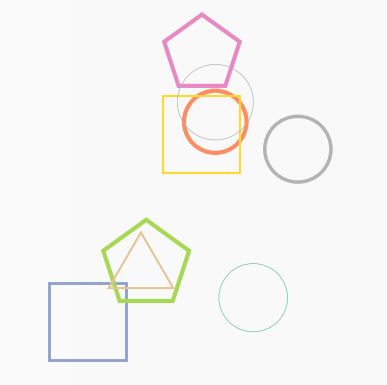[{"shape": "circle", "thickness": 0.5, "radius": 0.44, "center": [0.654, 0.227]}, {"shape": "circle", "thickness": 3, "radius": 0.4, "center": [0.556, 0.684]}, {"shape": "square", "thickness": 2, "radius": 0.5, "center": [0.226, 0.164]}, {"shape": "pentagon", "thickness": 3, "radius": 0.51, "center": [0.521, 0.86]}, {"shape": "pentagon", "thickness": 3, "radius": 0.58, "center": [0.377, 0.313]}, {"shape": "square", "thickness": 1.5, "radius": 0.5, "center": [0.52, 0.651]}, {"shape": "triangle", "thickness": 1.5, "radius": 0.48, "center": [0.364, 0.3]}, {"shape": "circle", "thickness": 2.5, "radius": 0.43, "center": [0.769, 0.612]}, {"shape": "circle", "thickness": 0.5, "radius": 0.49, "center": [0.556, 0.735]}]